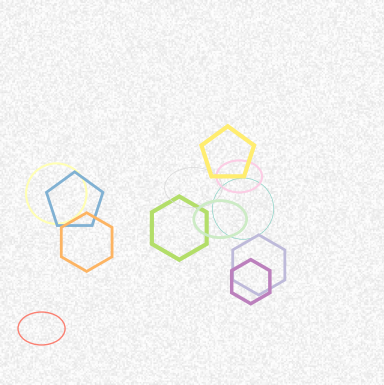[{"shape": "circle", "thickness": 0.5, "radius": 0.4, "center": [0.631, 0.458]}, {"shape": "circle", "thickness": 1.5, "radius": 0.39, "center": [0.146, 0.497]}, {"shape": "hexagon", "thickness": 2, "radius": 0.39, "center": [0.672, 0.312]}, {"shape": "oval", "thickness": 1, "radius": 0.31, "center": [0.108, 0.147]}, {"shape": "pentagon", "thickness": 2, "radius": 0.39, "center": [0.194, 0.477]}, {"shape": "hexagon", "thickness": 2, "radius": 0.38, "center": [0.225, 0.371]}, {"shape": "hexagon", "thickness": 3, "radius": 0.41, "center": [0.466, 0.408]}, {"shape": "oval", "thickness": 1.5, "radius": 0.3, "center": [0.621, 0.542]}, {"shape": "oval", "thickness": 0.5, "radius": 0.37, "center": [0.502, 0.513]}, {"shape": "hexagon", "thickness": 2.5, "radius": 0.29, "center": [0.651, 0.268]}, {"shape": "oval", "thickness": 2, "radius": 0.34, "center": [0.572, 0.431]}, {"shape": "pentagon", "thickness": 3, "radius": 0.36, "center": [0.592, 0.6]}]